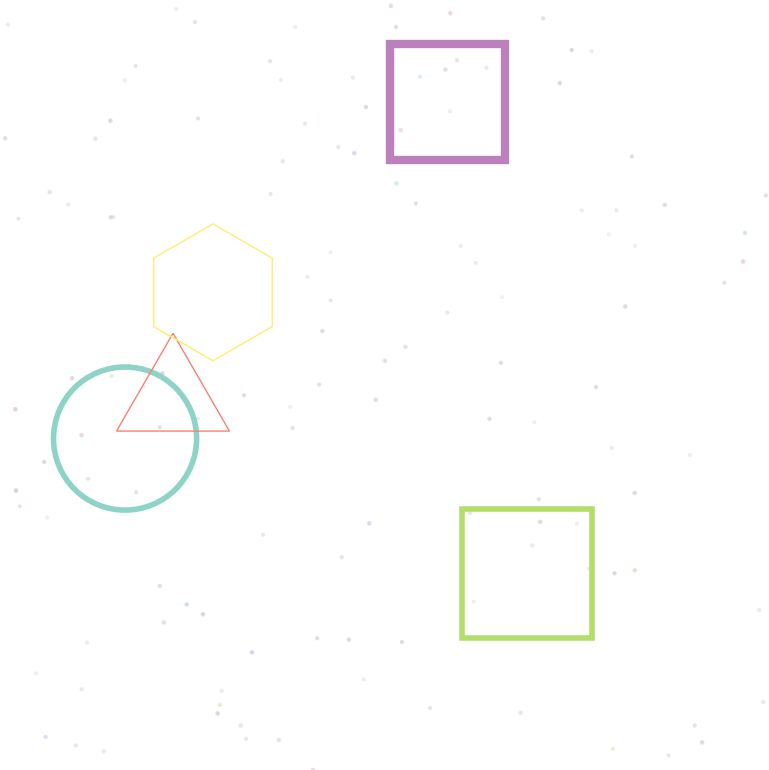[{"shape": "circle", "thickness": 2, "radius": 0.46, "center": [0.162, 0.43]}, {"shape": "triangle", "thickness": 0.5, "radius": 0.42, "center": [0.225, 0.482]}, {"shape": "square", "thickness": 2, "radius": 0.42, "center": [0.685, 0.255]}, {"shape": "square", "thickness": 3, "radius": 0.38, "center": [0.581, 0.867]}, {"shape": "hexagon", "thickness": 0.5, "radius": 0.44, "center": [0.277, 0.62]}]